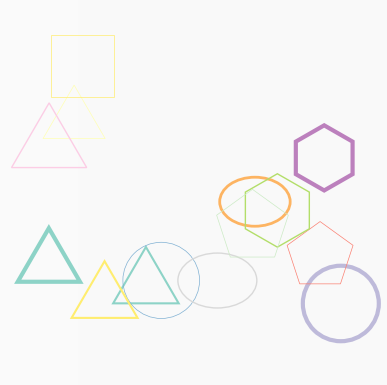[{"shape": "triangle", "thickness": 3, "radius": 0.46, "center": [0.126, 0.315]}, {"shape": "triangle", "thickness": 1.5, "radius": 0.49, "center": [0.377, 0.261]}, {"shape": "triangle", "thickness": 0.5, "radius": 0.46, "center": [0.191, 0.686]}, {"shape": "circle", "thickness": 3, "radius": 0.49, "center": [0.88, 0.212]}, {"shape": "pentagon", "thickness": 0.5, "radius": 0.45, "center": [0.826, 0.335]}, {"shape": "circle", "thickness": 0.5, "radius": 0.49, "center": [0.416, 0.272]}, {"shape": "oval", "thickness": 2, "radius": 0.45, "center": [0.658, 0.476]}, {"shape": "hexagon", "thickness": 1, "radius": 0.48, "center": [0.716, 0.453]}, {"shape": "triangle", "thickness": 1, "radius": 0.56, "center": [0.127, 0.621]}, {"shape": "oval", "thickness": 1, "radius": 0.51, "center": [0.561, 0.271]}, {"shape": "hexagon", "thickness": 3, "radius": 0.42, "center": [0.837, 0.59]}, {"shape": "pentagon", "thickness": 0.5, "radius": 0.49, "center": [0.652, 0.411]}, {"shape": "triangle", "thickness": 1.5, "radius": 0.49, "center": [0.27, 0.223]}, {"shape": "square", "thickness": 0.5, "radius": 0.4, "center": [0.213, 0.829]}]